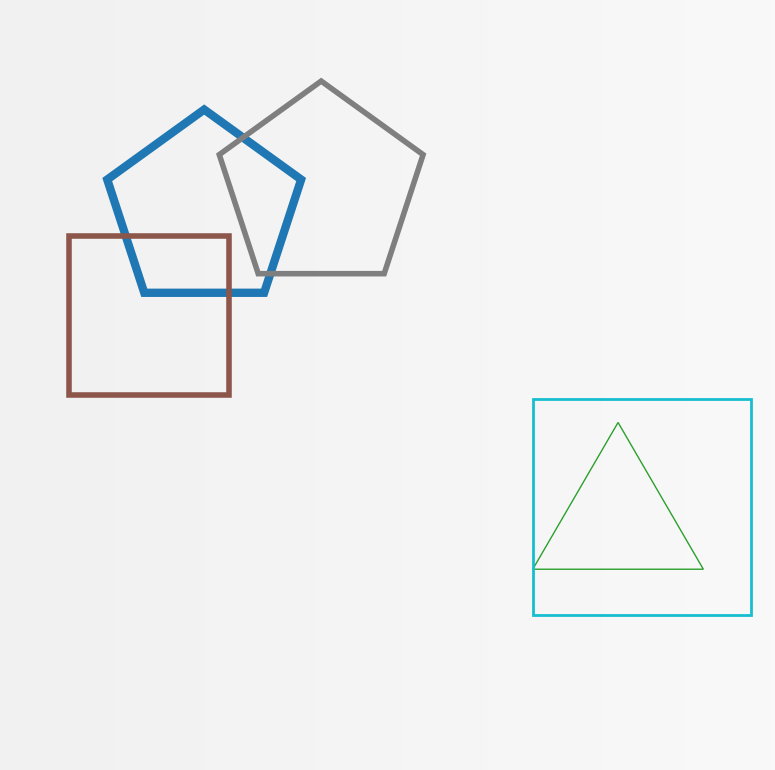[{"shape": "pentagon", "thickness": 3, "radius": 0.66, "center": [0.263, 0.726]}, {"shape": "triangle", "thickness": 0.5, "radius": 0.64, "center": [0.798, 0.324]}, {"shape": "square", "thickness": 2, "radius": 0.52, "center": [0.192, 0.59]}, {"shape": "pentagon", "thickness": 2, "radius": 0.69, "center": [0.414, 0.756]}, {"shape": "square", "thickness": 1, "radius": 0.7, "center": [0.828, 0.342]}]